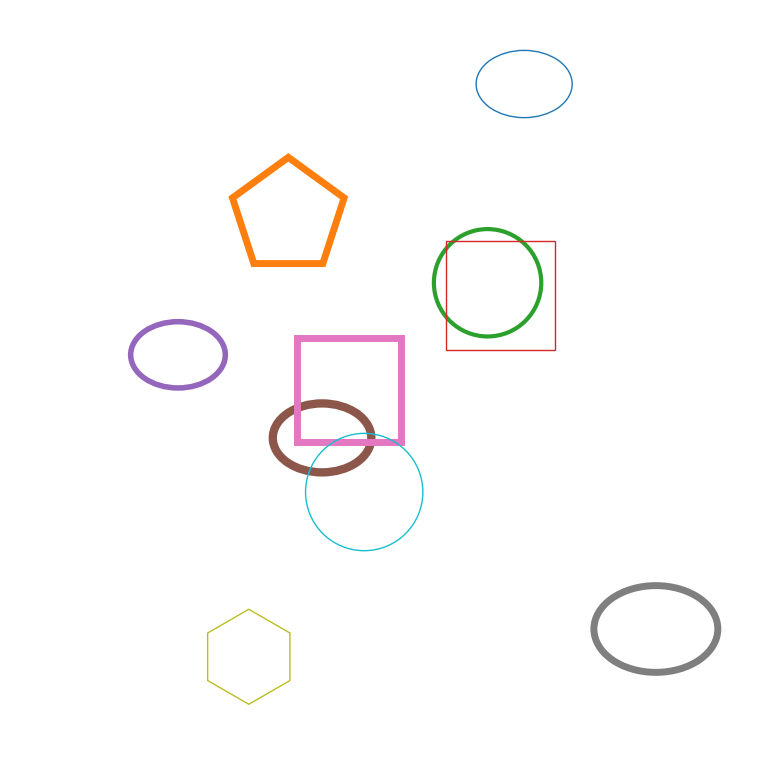[{"shape": "oval", "thickness": 0.5, "radius": 0.31, "center": [0.681, 0.891]}, {"shape": "pentagon", "thickness": 2.5, "radius": 0.38, "center": [0.374, 0.719]}, {"shape": "circle", "thickness": 1.5, "radius": 0.35, "center": [0.633, 0.633]}, {"shape": "square", "thickness": 0.5, "radius": 0.35, "center": [0.65, 0.616]}, {"shape": "oval", "thickness": 2, "radius": 0.31, "center": [0.231, 0.539]}, {"shape": "oval", "thickness": 3, "radius": 0.32, "center": [0.418, 0.431]}, {"shape": "square", "thickness": 2.5, "radius": 0.34, "center": [0.453, 0.493]}, {"shape": "oval", "thickness": 2.5, "radius": 0.4, "center": [0.852, 0.183]}, {"shape": "hexagon", "thickness": 0.5, "radius": 0.31, "center": [0.323, 0.147]}, {"shape": "circle", "thickness": 0.5, "radius": 0.38, "center": [0.473, 0.361]}]